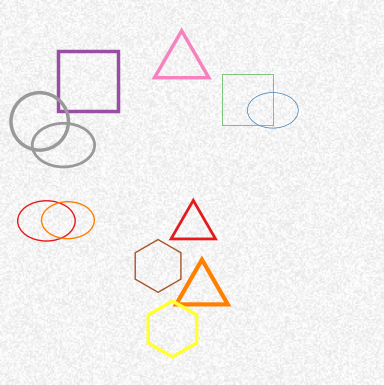[{"shape": "triangle", "thickness": 2, "radius": 0.33, "center": [0.502, 0.413]}, {"shape": "oval", "thickness": 1, "radius": 0.37, "center": [0.121, 0.426]}, {"shape": "oval", "thickness": 0.5, "radius": 0.33, "center": [0.709, 0.713]}, {"shape": "square", "thickness": 0.5, "radius": 0.33, "center": [0.643, 0.74]}, {"shape": "square", "thickness": 2.5, "radius": 0.39, "center": [0.229, 0.79]}, {"shape": "oval", "thickness": 1, "radius": 0.34, "center": [0.176, 0.428]}, {"shape": "triangle", "thickness": 3, "radius": 0.39, "center": [0.525, 0.248]}, {"shape": "hexagon", "thickness": 2.5, "radius": 0.36, "center": [0.448, 0.145]}, {"shape": "hexagon", "thickness": 1, "radius": 0.34, "center": [0.411, 0.309]}, {"shape": "triangle", "thickness": 2.5, "radius": 0.41, "center": [0.472, 0.839]}, {"shape": "oval", "thickness": 2, "radius": 0.4, "center": [0.165, 0.623]}, {"shape": "circle", "thickness": 2.5, "radius": 0.37, "center": [0.103, 0.685]}]